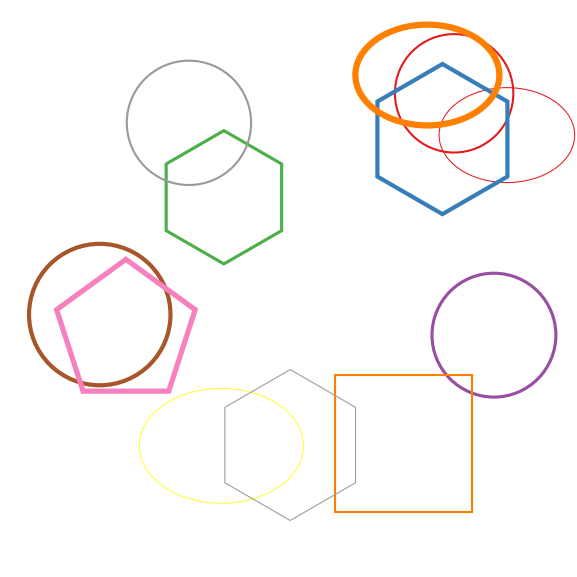[{"shape": "oval", "thickness": 0.5, "radius": 0.59, "center": [0.878, 0.765]}, {"shape": "circle", "thickness": 1, "radius": 0.51, "center": [0.786, 0.838]}, {"shape": "hexagon", "thickness": 2, "radius": 0.65, "center": [0.766, 0.758]}, {"shape": "hexagon", "thickness": 1.5, "radius": 0.58, "center": [0.388, 0.658]}, {"shape": "circle", "thickness": 1.5, "radius": 0.54, "center": [0.855, 0.419]}, {"shape": "square", "thickness": 1, "radius": 0.59, "center": [0.699, 0.231]}, {"shape": "oval", "thickness": 3, "radius": 0.62, "center": [0.74, 0.869]}, {"shape": "oval", "thickness": 0.5, "radius": 0.71, "center": [0.383, 0.227]}, {"shape": "circle", "thickness": 2, "radius": 0.61, "center": [0.173, 0.454]}, {"shape": "pentagon", "thickness": 2.5, "radius": 0.63, "center": [0.218, 0.424]}, {"shape": "hexagon", "thickness": 0.5, "radius": 0.65, "center": [0.503, 0.229]}, {"shape": "circle", "thickness": 1, "radius": 0.54, "center": [0.327, 0.786]}]